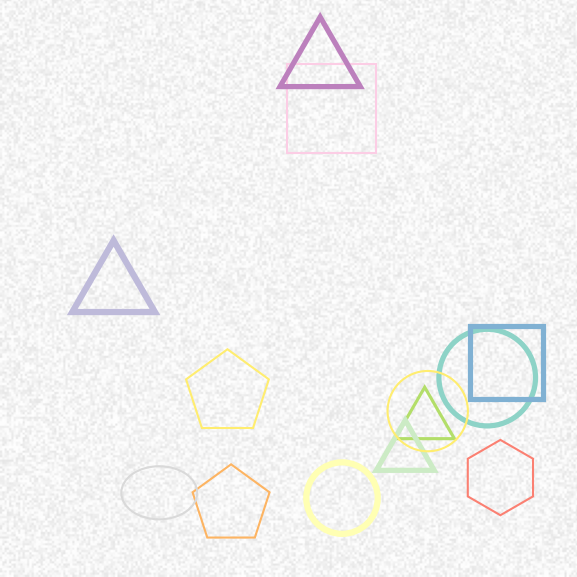[{"shape": "circle", "thickness": 2.5, "radius": 0.42, "center": [0.844, 0.345]}, {"shape": "circle", "thickness": 3, "radius": 0.31, "center": [0.592, 0.137]}, {"shape": "triangle", "thickness": 3, "radius": 0.41, "center": [0.197, 0.5]}, {"shape": "hexagon", "thickness": 1, "radius": 0.33, "center": [0.866, 0.172]}, {"shape": "square", "thickness": 2.5, "radius": 0.32, "center": [0.877, 0.371]}, {"shape": "pentagon", "thickness": 1, "radius": 0.35, "center": [0.4, 0.125]}, {"shape": "triangle", "thickness": 1.5, "radius": 0.3, "center": [0.735, 0.269]}, {"shape": "square", "thickness": 1, "radius": 0.39, "center": [0.574, 0.812]}, {"shape": "oval", "thickness": 1, "radius": 0.33, "center": [0.276, 0.146]}, {"shape": "triangle", "thickness": 2.5, "radius": 0.4, "center": [0.554, 0.889]}, {"shape": "triangle", "thickness": 2.5, "radius": 0.29, "center": [0.702, 0.214]}, {"shape": "circle", "thickness": 1, "radius": 0.35, "center": [0.741, 0.287]}, {"shape": "pentagon", "thickness": 1, "radius": 0.38, "center": [0.394, 0.319]}]